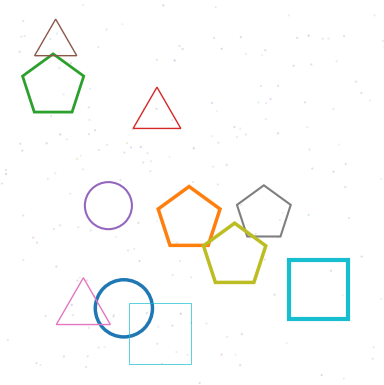[{"shape": "circle", "thickness": 2.5, "radius": 0.37, "center": [0.322, 0.199]}, {"shape": "pentagon", "thickness": 2.5, "radius": 0.42, "center": [0.491, 0.431]}, {"shape": "pentagon", "thickness": 2, "radius": 0.42, "center": [0.138, 0.776]}, {"shape": "triangle", "thickness": 1, "radius": 0.36, "center": [0.408, 0.702]}, {"shape": "circle", "thickness": 1.5, "radius": 0.31, "center": [0.282, 0.466]}, {"shape": "triangle", "thickness": 1, "radius": 0.32, "center": [0.145, 0.887]}, {"shape": "triangle", "thickness": 1, "radius": 0.41, "center": [0.217, 0.198]}, {"shape": "pentagon", "thickness": 1.5, "radius": 0.37, "center": [0.685, 0.445]}, {"shape": "pentagon", "thickness": 2.5, "radius": 0.43, "center": [0.609, 0.335]}, {"shape": "square", "thickness": 3, "radius": 0.38, "center": [0.827, 0.247]}, {"shape": "square", "thickness": 0.5, "radius": 0.4, "center": [0.415, 0.133]}]